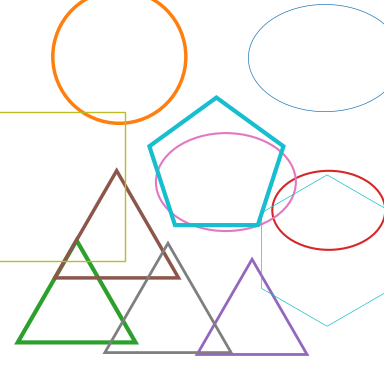[{"shape": "oval", "thickness": 0.5, "radius": 0.99, "center": [0.844, 0.849]}, {"shape": "circle", "thickness": 2.5, "radius": 0.86, "center": [0.31, 0.853]}, {"shape": "triangle", "thickness": 3, "radius": 0.88, "center": [0.199, 0.199]}, {"shape": "oval", "thickness": 1.5, "radius": 0.73, "center": [0.854, 0.454]}, {"shape": "triangle", "thickness": 2, "radius": 0.82, "center": [0.655, 0.162]}, {"shape": "triangle", "thickness": 2.5, "radius": 0.93, "center": [0.303, 0.371]}, {"shape": "oval", "thickness": 1.5, "radius": 0.91, "center": [0.587, 0.527]}, {"shape": "triangle", "thickness": 2, "radius": 0.95, "center": [0.436, 0.179]}, {"shape": "square", "thickness": 1, "radius": 0.96, "center": [0.131, 0.516]}, {"shape": "hexagon", "thickness": 0.5, "radius": 0.98, "center": [0.85, 0.349]}, {"shape": "pentagon", "thickness": 3, "radius": 0.92, "center": [0.562, 0.563]}]